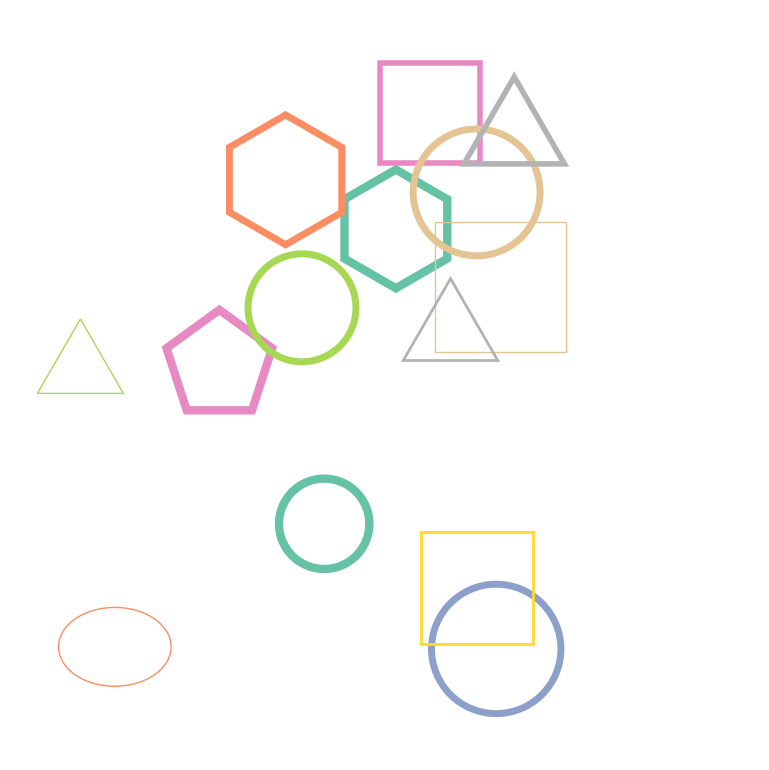[{"shape": "circle", "thickness": 3, "radius": 0.29, "center": [0.421, 0.32]}, {"shape": "hexagon", "thickness": 3, "radius": 0.39, "center": [0.514, 0.703]}, {"shape": "oval", "thickness": 0.5, "radius": 0.37, "center": [0.149, 0.16]}, {"shape": "hexagon", "thickness": 2.5, "radius": 0.42, "center": [0.371, 0.766]}, {"shape": "circle", "thickness": 2.5, "radius": 0.42, "center": [0.644, 0.157]}, {"shape": "pentagon", "thickness": 3, "radius": 0.36, "center": [0.285, 0.525]}, {"shape": "square", "thickness": 2, "radius": 0.32, "center": [0.559, 0.854]}, {"shape": "triangle", "thickness": 0.5, "radius": 0.32, "center": [0.104, 0.521]}, {"shape": "circle", "thickness": 2.5, "radius": 0.35, "center": [0.392, 0.6]}, {"shape": "square", "thickness": 1, "radius": 0.36, "center": [0.62, 0.236]}, {"shape": "square", "thickness": 0.5, "radius": 0.42, "center": [0.65, 0.627]}, {"shape": "circle", "thickness": 2.5, "radius": 0.41, "center": [0.619, 0.75]}, {"shape": "triangle", "thickness": 1, "radius": 0.35, "center": [0.585, 0.567]}, {"shape": "triangle", "thickness": 2, "radius": 0.38, "center": [0.668, 0.825]}]